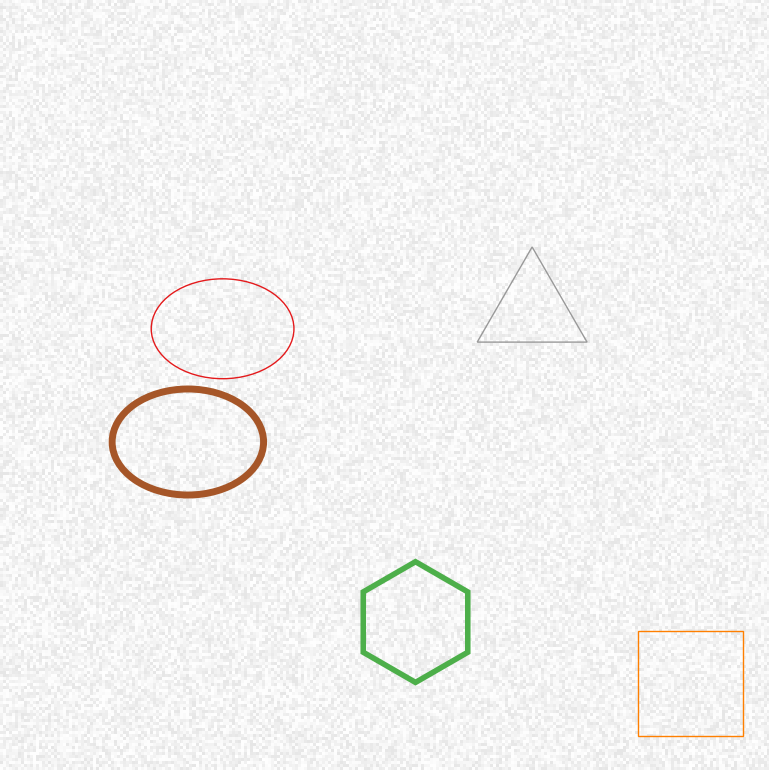[{"shape": "oval", "thickness": 0.5, "radius": 0.46, "center": [0.289, 0.573]}, {"shape": "hexagon", "thickness": 2, "radius": 0.39, "center": [0.54, 0.192]}, {"shape": "square", "thickness": 0.5, "radius": 0.34, "center": [0.896, 0.113]}, {"shape": "oval", "thickness": 2.5, "radius": 0.49, "center": [0.244, 0.426]}, {"shape": "triangle", "thickness": 0.5, "radius": 0.41, "center": [0.691, 0.597]}]